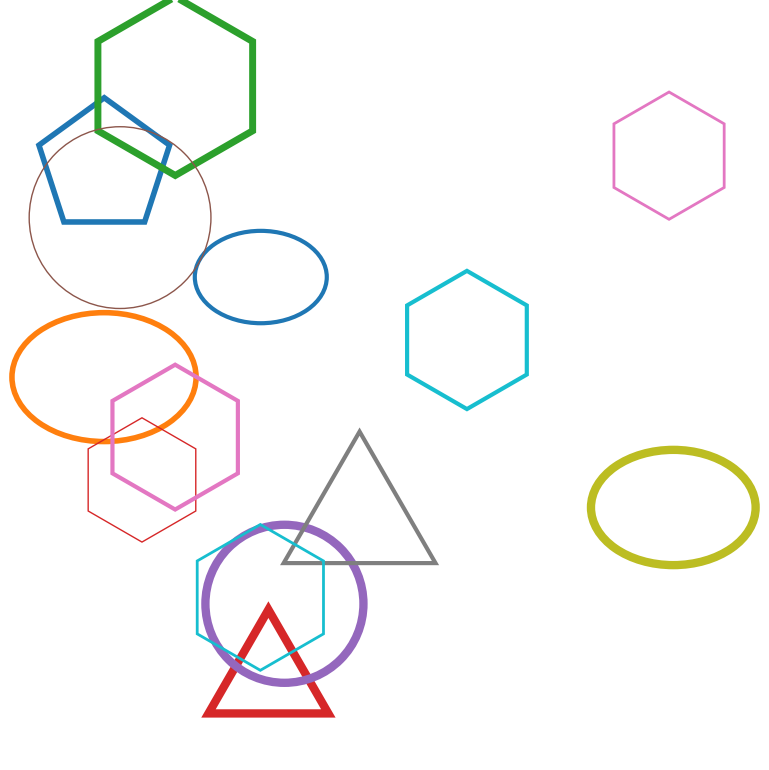[{"shape": "oval", "thickness": 1.5, "radius": 0.43, "center": [0.339, 0.64]}, {"shape": "pentagon", "thickness": 2, "radius": 0.45, "center": [0.135, 0.784]}, {"shape": "oval", "thickness": 2, "radius": 0.6, "center": [0.135, 0.51]}, {"shape": "hexagon", "thickness": 2.5, "radius": 0.58, "center": [0.228, 0.888]}, {"shape": "triangle", "thickness": 3, "radius": 0.45, "center": [0.349, 0.118]}, {"shape": "hexagon", "thickness": 0.5, "radius": 0.4, "center": [0.184, 0.377]}, {"shape": "circle", "thickness": 3, "radius": 0.51, "center": [0.369, 0.216]}, {"shape": "circle", "thickness": 0.5, "radius": 0.59, "center": [0.156, 0.717]}, {"shape": "hexagon", "thickness": 1, "radius": 0.41, "center": [0.869, 0.798]}, {"shape": "hexagon", "thickness": 1.5, "radius": 0.47, "center": [0.227, 0.432]}, {"shape": "triangle", "thickness": 1.5, "radius": 0.57, "center": [0.467, 0.326]}, {"shape": "oval", "thickness": 3, "radius": 0.53, "center": [0.874, 0.341]}, {"shape": "hexagon", "thickness": 1, "radius": 0.47, "center": [0.338, 0.224]}, {"shape": "hexagon", "thickness": 1.5, "radius": 0.45, "center": [0.606, 0.558]}]